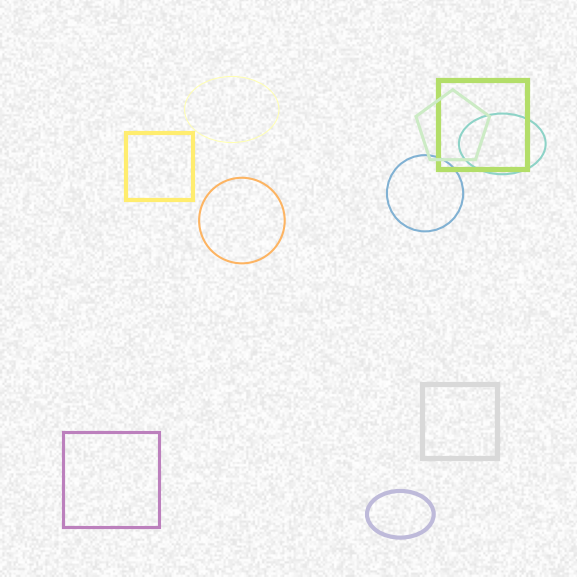[{"shape": "oval", "thickness": 1, "radius": 0.38, "center": [0.87, 0.75]}, {"shape": "oval", "thickness": 0.5, "radius": 0.41, "center": [0.401, 0.81]}, {"shape": "oval", "thickness": 2, "radius": 0.29, "center": [0.693, 0.109]}, {"shape": "circle", "thickness": 1, "radius": 0.33, "center": [0.736, 0.664]}, {"shape": "circle", "thickness": 1, "radius": 0.37, "center": [0.419, 0.617]}, {"shape": "square", "thickness": 2.5, "radius": 0.39, "center": [0.835, 0.783]}, {"shape": "square", "thickness": 2.5, "radius": 0.32, "center": [0.796, 0.27]}, {"shape": "square", "thickness": 1.5, "radius": 0.41, "center": [0.192, 0.169]}, {"shape": "pentagon", "thickness": 1.5, "radius": 0.33, "center": [0.784, 0.777]}, {"shape": "square", "thickness": 2, "radius": 0.29, "center": [0.277, 0.711]}]